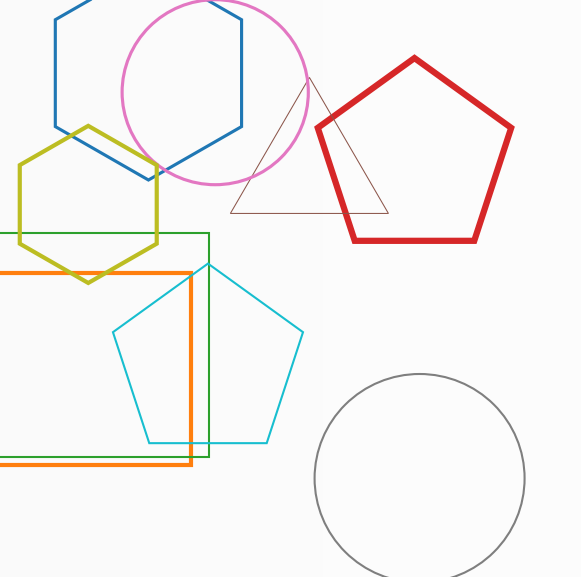[{"shape": "hexagon", "thickness": 1.5, "radius": 0.93, "center": [0.255, 0.872]}, {"shape": "square", "thickness": 2, "radius": 0.83, "center": [0.162, 0.36]}, {"shape": "square", "thickness": 1, "radius": 0.97, "center": [0.165, 0.402]}, {"shape": "pentagon", "thickness": 3, "radius": 0.87, "center": [0.713, 0.724]}, {"shape": "triangle", "thickness": 0.5, "radius": 0.78, "center": [0.532, 0.708]}, {"shape": "circle", "thickness": 1.5, "radius": 0.8, "center": [0.37, 0.839]}, {"shape": "circle", "thickness": 1, "radius": 0.9, "center": [0.722, 0.171]}, {"shape": "hexagon", "thickness": 2, "radius": 0.68, "center": [0.152, 0.645]}, {"shape": "pentagon", "thickness": 1, "radius": 0.86, "center": [0.358, 0.371]}]